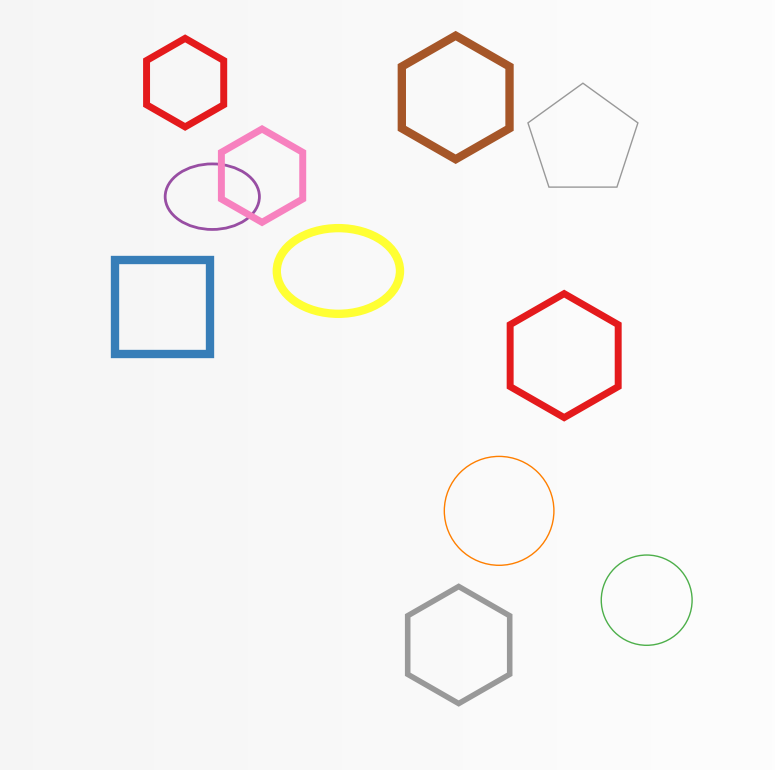[{"shape": "hexagon", "thickness": 2.5, "radius": 0.29, "center": [0.239, 0.893]}, {"shape": "hexagon", "thickness": 2.5, "radius": 0.4, "center": [0.728, 0.538]}, {"shape": "square", "thickness": 3, "radius": 0.31, "center": [0.21, 0.602]}, {"shape": "circle", "thickness": 0.5, "radius": 0.29, "center": [0.834, 0.221]}, {"shape": "oval", "thickness": 1, "radius": 0.3, "center": [0.274, 0.745]}, {"shape": "circle", "thickness": 0.5, "radius": 0.35, "center": [0.644, 0.337]}, {"shape": "oval", "thickness": 3, "radius": 0.4, "center": [0.437, 0.648]}, {"shape": "hexagon", "thickness": 3, "radius": 0.4, "center": [0.588, 0.873]}, {"shape": "hexagon", "thickness": 2.5, "radius": 0.3, "center": [0.338, 0.772]}, {"shape": "hexagon", "thickness": 2, "radius": 0.38, "center": [0.592, 0.162]}, {"shape": "pentagon", "thickness": 0.5, "radius": 0.37, "center": [0.752, 0.817]}]